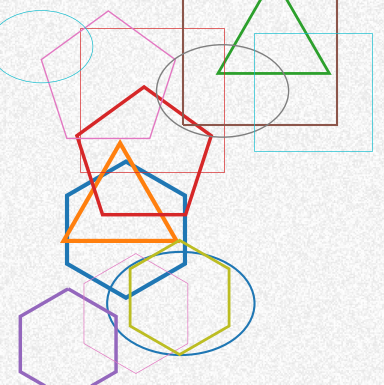[{"shape": "oval", "thickness": 1.5, "radius": 0.96, "center": [0.47, 0.212]}, {"shape": "hexagon", "thickness": 3, "radius": 0.88, "center": [0.327, 0.403]}, {"shape": "triangle", "thickness": 3, "radius": 0.85, "center": [0.312, 0.459]}, {"shape": "triangle", "thickness": 2, "radius": 0.84, "center": [0.711, 0.893]}, {"shape": "square", "thickness": 0.5, "radius": 0.94, "center": [0.395, 0.74]}, {"shape": "pentagon", "thickness": 2.5, "radius": 0.92, "center": [0.374, 0.591]}, {"shape": "hexagon", "thickness": 2.5, "radius": 0.72, "center": [0.177, 0.106]}, {"shape": "square", "thickness": 1.5, "radius": 1.0, "center": [0.675, 0.876]}, {"shape": "pentagon", "thickness": 1, "radius": 0.92, "center": [0.281, 0.789]}, {"shape": "hexagon", "thickness": 0.5, "radius": 0.78, "center": [0.353, 0.186]}, {"shape": "oval", "thickness": 1, "radius": 0.86, "center": [0.578, 0.764]}, {"shape": "hexagon", "thickness": 2, "radius": 0.74, "center": [0.466, 0.227]}, {"shape": "square", "thickness": 0.5, "radius": 0.76, "center": [0.813, 0.761]}, {"shape": "oval", "thickness": 0.5, "radius": 0.67, "center": [0.107, 0.879]}]